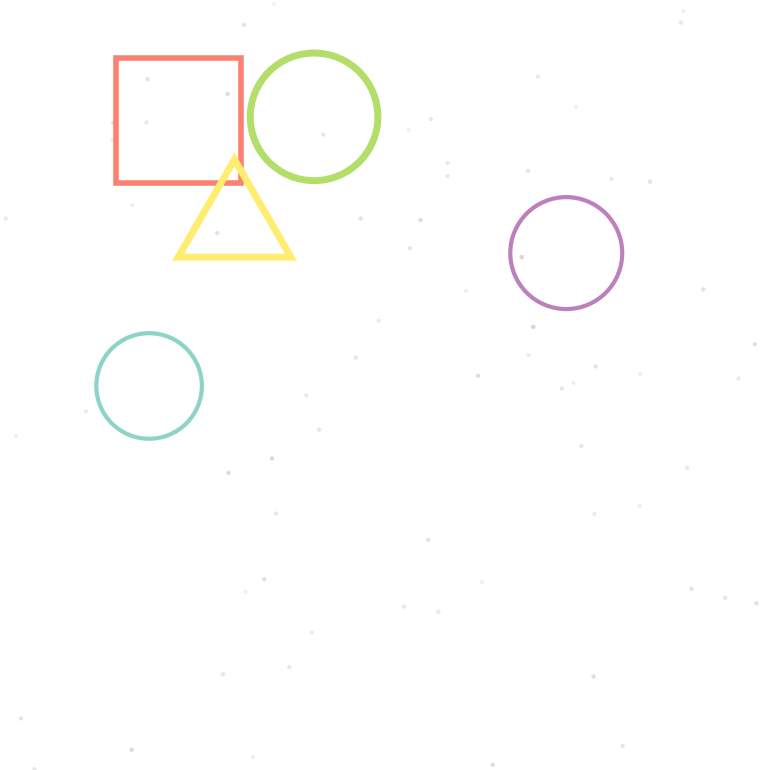[{"shape": "circle", "thickness": 1.5, "radius": 0.34, "center": [0.194, 0.499]}, {"shape": "square", "thickness": 2, "radius": 0.41, "center": [0.232, 0.843]}, {"shape": "circle", "thickness": 2.5, "radius": 0.41, "center": [0.408, 0.848]}, {"shape": "circle", "thickness": 1.5, "radius": 0.36, "center": [0.735, 0.671]}, {"shape": "triangle", "thickness": 2.5, "radius": 0.42, "center": [0.305, 0.708]}]